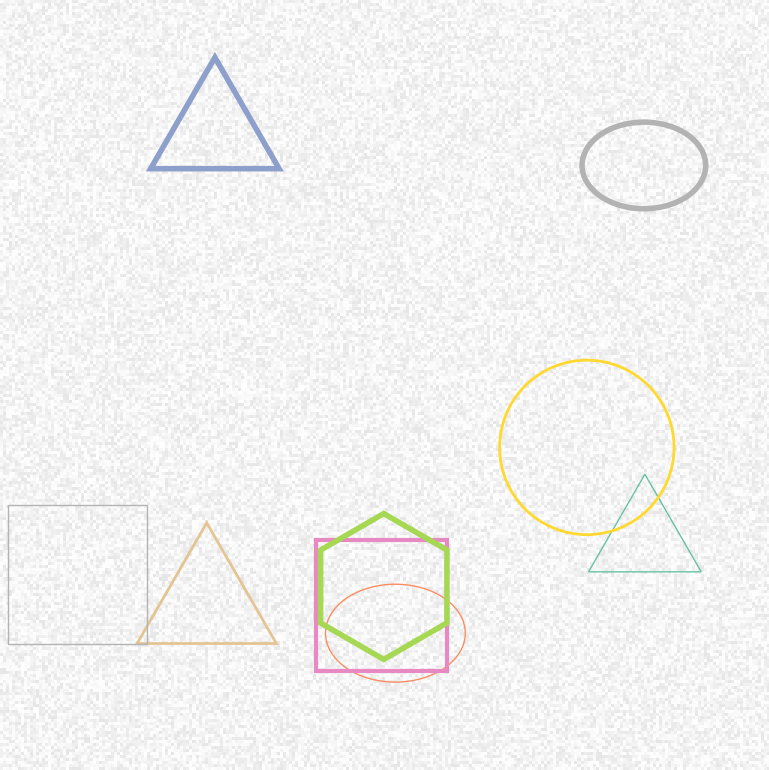[{"shape": "triangle", "thickness": 0.5, "radius": 0.42, "center": [0.838, 0.3]}, {"shape": "oval", "thickness": 0.5, "radius": 0.45, "center": [0.514, 0.178]}, {"shape": "triangle", "thickness": 2, "radius": 0.48, "center": [0.279, 0.829]}, {"shape": "square", "thickness": 1.5, "radius": 0.43, "center": [0.495, 0.213]}, {"shape": "hexagon", "thickness": 2, "radius": 0.47, "center": [0.498, 0.238]}, {"shape": "circle", "thickness": 1, "radius": 0.57, "center": [0.762, 0.419]}, {"shape": "triangle", "thickness": 1, "radius": 0.52, "center": [0.268, 0.217]}, {"shape": "square", "thickness": 0.5, "radius": 0.45, "center": [0.101, 0.254]}, {"shape": "oval", "thickness": 2, "radius": 0.4, "center": [0.836, 0.785]}]